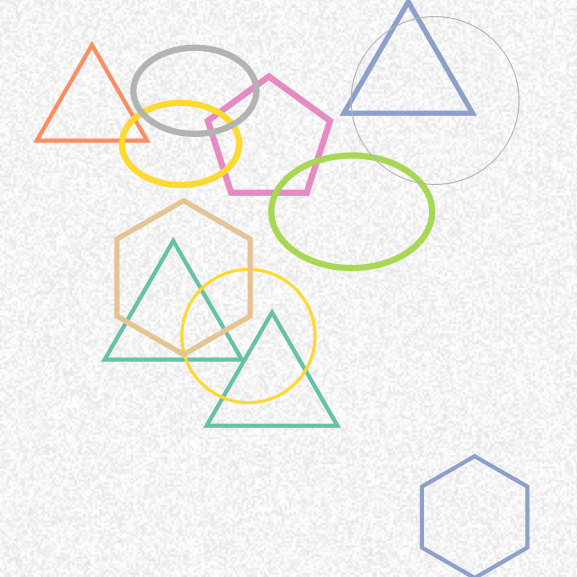[{"shape": "triangle", "thickness": 2, "radius": 0.65, "center": [0.471, 0.327]}, {"shape": "triangle", "thickness": 2, "radius": 0.69, "center": [0.3, 0.445]}, {"shape": "triangle", "thickness": 2, "radius": 0.55, "center": [0.159, 0.811]}, {"shape": "hexagon", "thickness": 2, "radius": 0.53, "center": [0.822, 0.104]}, {"shape": "triangle", "thickness": 2.5, "radius": 0.64, "center": [0.707, 0.867]}, {"shape": "pentagon", "thickness": 3, "radius": 0.56, "center": [0.466, 0.755]}, {"shape": "oval", "thickness": 3, "radius": 0.7, "center": [0.609, 0.632]}, {"shape": "circle", "thickness": 1.5, "radius": 0.58, "center": [0.43, 0.417]}, {"shape": "oval", "thickness": 3, "radius": 0.51, "center": [0.313, 0.75]}, {"shape": "hexagon", "thickness": 2.5, "radius": 0.67, "center": [0.318, 0.518]}, {"shape": "circle", "thickness": 0.5, "radius": 0.73, "center": [0.753, 0.825]}, {"shape": "oval", "thickness": 3, "radius": 0.53, "center": [0.337, 0.842]}]